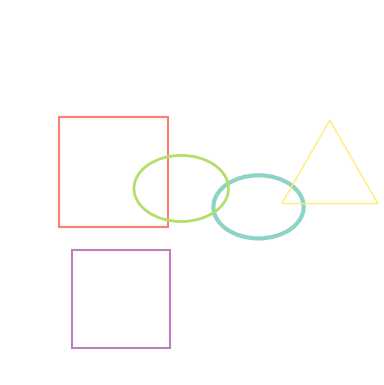[{"shape": "oval", "thickness": 3, "radius": 0.59, "center": [0.672, 0.463]}, {"shape": "square", "thickness": 1.5, "radius": 0.71, "center": [0.295, 0.554]}, {"shape": "oval", "thickness": 2, "radius": 0.61, "center": [0.471, 0.51]}, {"shape": "square", "thickness": 1.5, "radius": 0.64, "center": [0.313, 0.223]}, {"shape": "triangle", "thickness": 1, "radius": 0.72, "center": [0.857, 0.543]}]